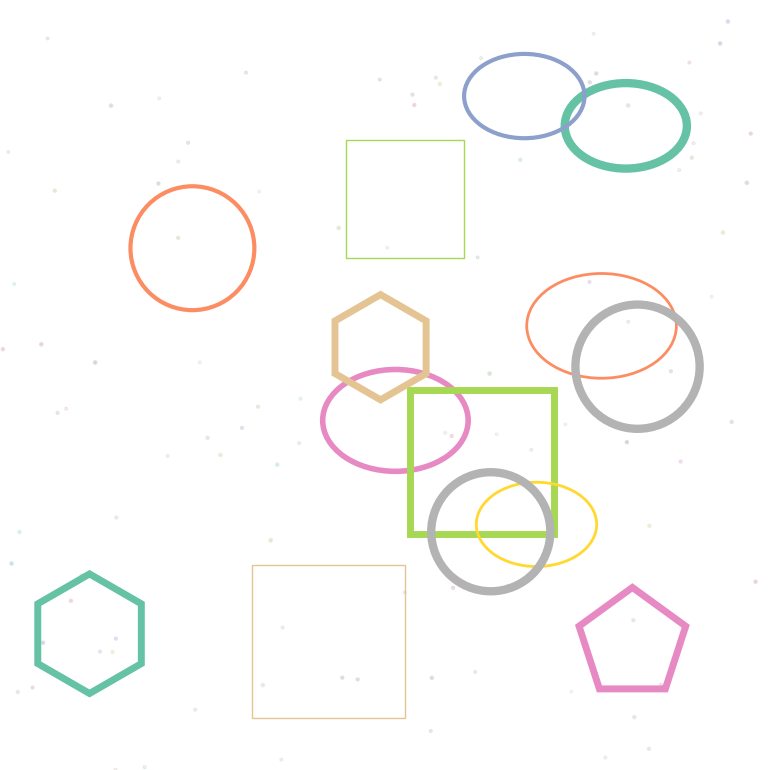[{"shape": "hexagon", "thickness": 2.5, "radius": 0.39, "center": [0.116, 0.177]}, {"shape": "oval", "thickness": 3, "radius": 0.4, "center": [0.813, 0.837]}, {"shape": "oval", "thickness": 1, "radius": 0.49, "center": [0.781, 0.577]}, {"shape": "circle", "thickness": 1.5, "radius": 0.4, "center": [0.25, 0.678]}, {"shape": "oval", "thickness": 1.5, "radius": 0.39, "center": [0.681, 0.875]}, {"shape": "pentagon", "thickness": 2.5, "radius": 0.36, "center": [0.821, 0.164]}, {"shape": "oval", "thickness": 2, "radius": 0.47, "center": [0.514, 0.454]}, {"shape": "square", "thickness": 0.5, "radius": 0.38, "center": [0.526, 0.741]}, {"shape": "square", "thickness": 2.5, "radius": 0.47, "center": [0.625, 0.4]}, {"shape": "oval", "thickness": 1, "radius": 0.39, "center": [0.697, 0.319]}, {"shape": "hexagon", "thickness": 2.5, "radius": 0.34, "center": [0.494, 0.549]}, {"shape": "square", "thickness": 0.5, "radius": 0.5, "center": [0.427, 0.167]}, {"shape": "circle", "thickness": 3, "radius": 0.4, "center": [0.828, 0.524]}, {"shape": "circle", "thickness": 3, "radius": 0.39, "center": [0.637, 0.309]}]